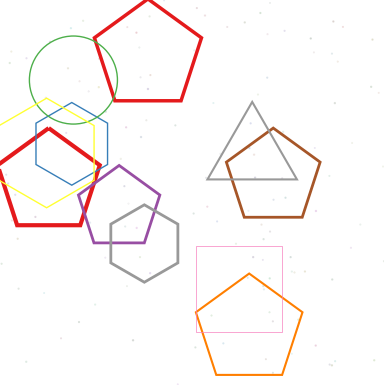[{"shape": "pentagon", "thickness": 2.5, "radius": 0.73, "center": [0.384, 0.857]}, {"shape": "pentagon", "thickness": 3, "radius": 0.7, "center": [0.126, 0.528]}, {"shape": "hexagon", "thickness": 1, "radius": 0.54, "center": [0.186, 0.626]}, {"shape": "circle", "thickness": 1, "radius": 0.57, "center": [0.191, 0.792]}, {"shape": "pentagon", "thickness": 2, "radius": 0.56, "center": [0.309, 0.459]}, {"shape": "pentagon", "thickness": 1.5, "radius": 0.73, "center": [0.647, 0.144]}, {"shape": "hexagon", "thickness": 1, "radius": 0.71, "center": [0.121, 0.603]}, {"shape": "pentagon", "thickness": 2, "radius": 0.64, "center": [0.71, 0.539]}, {"shape": "square", "thickness": 0.5, "radius": 0.55, "center": [0.621, 0.25]}, {"shape": "triangle", "thickness": 1.5, "radius": 0.67, "center": [0.655, 0.601]}, {"shape": "hexagon", "thickness": 2, "radius": 0.5, "center": [0.375, 0.367]}]